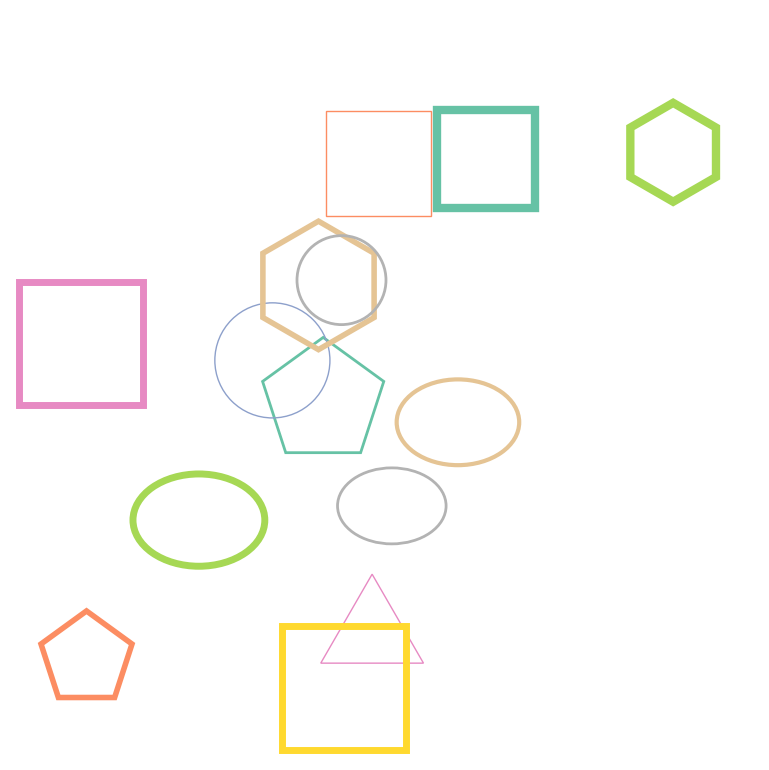[{"shape": "pentagon", "thickness": 1, "radius": 0.41, "center": [0.42, 0.479]}, {"shape": "square", "thickness": 3, "radius": 0.32, "center": [0.631, 0.793]}, {"shape": "pentagon", "thickness": 2, "radius": 0.31, "center": [0.112, 0.144]}, {"shape": "square", "thickness": 0.5, "radius": 0.34, "center": [0.492, 0.788]}, {"shape": "circle", "thickness": 0.5, "radius": 0.37, "center": [0.354, 0.532]}, {"shape": "square", "thickness": 2.5, "radius": 0.4, "center": [0.105, 0.554]}, {"shape": "triangle", "thickness": 0.5, "radius": 0.39, "center": [0.483, 0.177]}, {"shape": "hexagon", "thickness": 3, "radius": 0.32, "center": [0.874, 0.802]}, {"shape": "oval", "thickness": 2.5, "radius": 0.43, "center": [0.258, 0.325]}, {"shape": "square", "thickness": 2.5, "radius": 0.4, "center": [0.446, 0.106]}, {"shape": "oval", "thickness": 1.5, "radius": 0.4, "center": [0.595, 0.452]}, {"shape": "hexagon", "thickness": 2, "radius": 0.42, "center": [0.414, 0.629]}, {"shape": "oval", "thickness": 1, "radius": 0.35, "center": [0.509, 0.343]}, {"shape": "circle", "thickness": 1, "radius": 0.29, "center": [0.443, 0.636]}]